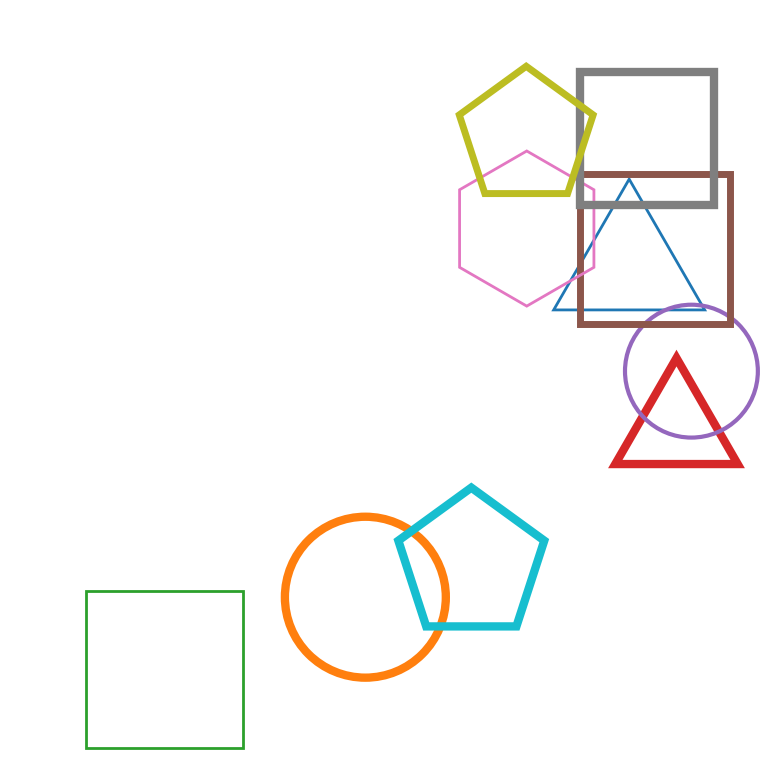[{"shape": "triangle", "thickness": 1, "radius": 0.57, "center": [0.817, 0.654]}, {"shape": "circle", "thickness": 3, "radius": 0.52, "center": [0.475, 0.224]}, {"shape": "square", "thickness": 1, "radius": 0.51, "center": [0.214, 0.131]}, {"shape": "triangle", "thickness": 3, "radius": 0.46, "center": [0.879, 0.443]}, {"shape": "circle", "thickness": 1.5, "radius": 0.43, "center": [0.898, 0.518]}, {"shape": "square", "thickness": 2.5, "radius": 0.49, "center": [0.85, 0.677]}, {"shape": "hexagon", "thickness": 1, "radius": 0.5, "center": [0.684, 0.703]}, {"shape": "square", "thickness": 3, "radius": 0.43, "center": [0.84, 0.82]}, {"shape": "pentagon", "thickness": 2.5, "radius": 0.46, "center": [0.683, 0.823]}, {"shape": "pentagon", "thickness": 3, "radius": 0.5, "center": [0.612, 0.267]}]